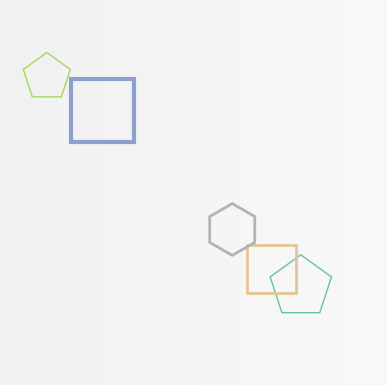[{"shape": "pentagon", "thickness": 1, "radius": 0.42, "center": [0.776, 0.255]}, {"shape": "square", "thickness": 3, "radius": 0.41, "center": [0.265, 0.714]}, {"shape": "pentagon", "thickness": 1, "radius": 0.32, "center": [0.121, 0.8]}, {"shape": "square", "thickness": 2, "radius": 0.31, "center": [0.701, 0.3]}, {"shape": "hexagon", "thickness": 2, "radius": 0.34, "center": [0.599, 0.404]}]